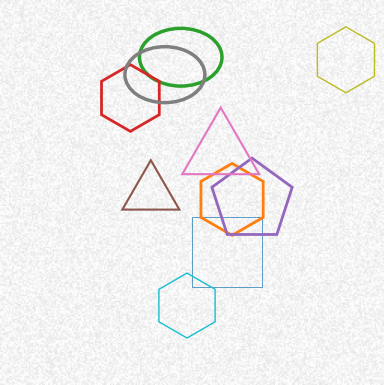[{"shape": "square", "thickness": 0.5, "radius": 0.45, "center": [0.589, 0.346]}, {"shape": "hexagon", "thickness": 2, "radius": 0.47, "center": [0.603, 0.482]}, {"shape": "oval", "thickness": 2.5, "radius": 0.54, "center": [0.469, 0.851]}, {"shape": "hexagon", "thickness": 2, "radius": 0.43, "center": [0.339, 0.745]}, {"shape": "pentagon", "thickness": 2, "radius": 0.55, "center": [0.655, 0.48]}, {"shape": "triangle", "thickness": 1.5, "radius": 0.43, "center": [0.392, 0.498]}, {"shape": "triangle", "thickness": 1.5, "radius": 0.58, "center": [0.573, 0.605]}, {"shape": "oval", "thickness": 2.5, "radius": 0.52, "center": [0.428, 0.806]}, {"shape": "hexagon", "thickness": 1, "radius": 0.43, "center": [0.899, 0.845]}, {"shape": "hexagon", "thickness": 1, "radius": 0.42, "center": [0.486, 0.206]}]